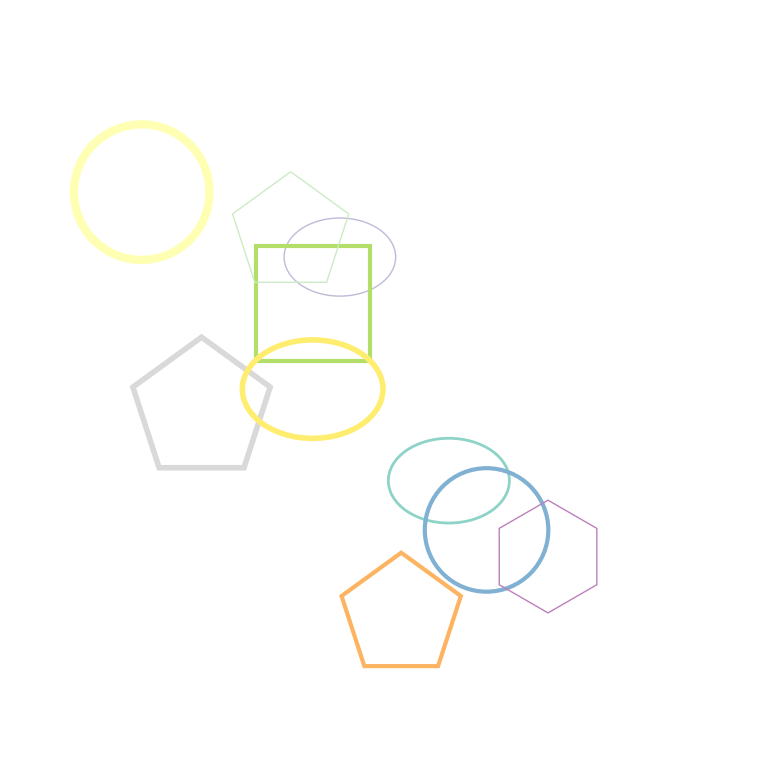[{"shape": "oval", "thickness": 1, "radius": 0.39, "center": [0.583, 0.376]}, {"shape": "circle", "thickness": 3, "radius": 0.44, "center": [0.184, 0.75]}, {"shape": "oval", "thickness": 0.5, "radius": 0.36, "center": [0.441, 0.666]}, {"shape": "circle", "thickness": 1.5, "radius": 0.4, "center": [0.632, 0.312]}, {"shape": "pentagon", "thickness": 1.5, "radius": 0.41, "center": [0.521, 0.201]}, {"shape": "square", "thickness": 1.5, "radius": 0.37, "center": [0.406, 0.606]}, {"shape": "pentagon", "thickness": 2, "radius": 0.47, "center": [0.262, 0.468]}, {"shape": "hexagon", "thickness": 0.5, "radius": 0.37, "center": [0.712, 0.277]}, {"shape": "pentagon", "thickness": 0.5, "radius": 0.4, "center": [0.377, 0.698]}, {"shape": "oval", "thickness": 2, "radius": 0.46, "center": [0.406, 0.495]}]